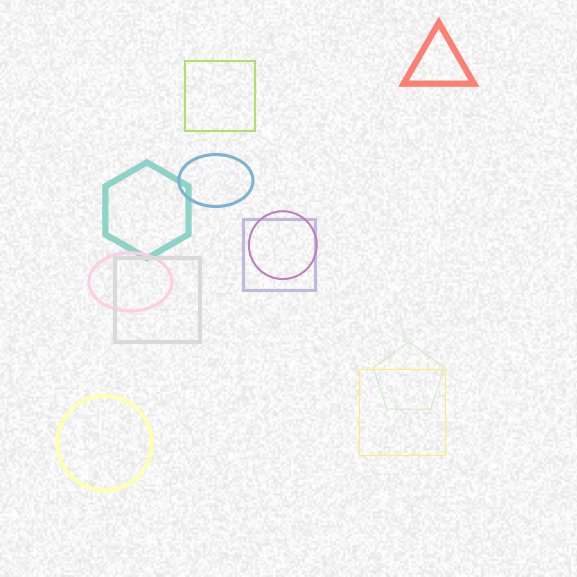[{"shape": "hexagon", "thickness": 3, "radius": 0.42, "center": [0.254, 0.635]}, {"shape": "circle", "thickness": 2, "radius": 0.41, "center": [0.181, 0.232]}, {"shape": "square", "thickness": 1.5, "radius": 0.31, "center": [0.483, 0.559]}, {"shape": "triangle", "thickness": 3, "radius": 0.35, "center": [0.76, 0.889]}, {"shape": "oval", "thickness": 1.5, "radius": 0.32, "center": [0.374, 0.687]}, {"shape": "square", "thickness": 1, "radius": 0.3, "center": [0.38, 0.833]}, {"shape": "oval", "thickness": 1.5, "radius": 0.36, "center": [0.226, 0.511]}, {"shape": "square", "thickness": 2, "radius": 0.36, "center": [0.273, 0.48]}, {"shape": "circle", "thickness": 1, "radius": 0.29, "center": [0.49, 0.575]}, {"shape": "pentagon", "thickness": 0.5, "radius": 0.32, "center": [0.708, 0.343]}, {"shape": "square", "thickness": 0.5, "radius": 0.37, "center": [0.696, 0.286]}]